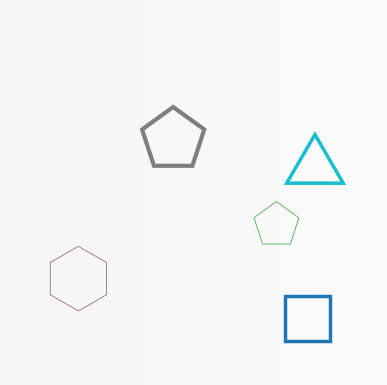[{"shape": "square", "thickness": 2.5, "radius": 0.29, "center": [0.793, 0.173]}, {"shape": "pentagon", "thickness": 0.5, "radius": 0.3, "center": [0.713, 0.416]}, {"shape": "hexagon", "thickness": 0.5, "radius": 0.42, "center": [0.202, 0.276]}, {"shape": "pentagon", "thickness": 3, "radius": 0.42, "center": [0.447, 0.638]}, {"shape": "triangle", "thickness": 2.5, "radius": 0.42, "center": [0.813, 0.566]}]